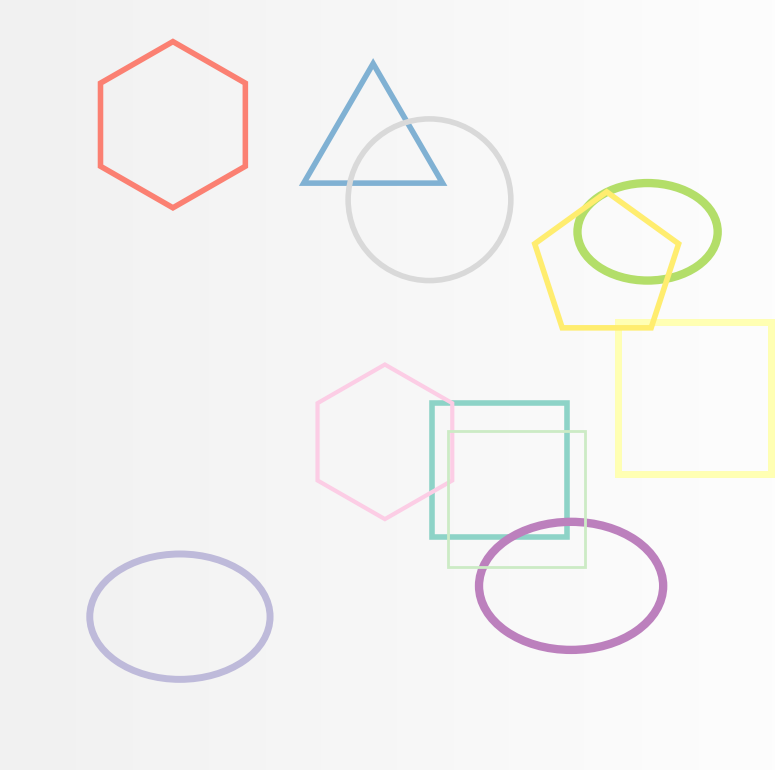[{"shape": "square", "thickness": 2, "radius": 0.44, "center": [0.645, 0.39]}, {"shape": "square", "thickness": 2.5, "radius": 0.49, "center": [0.897, 0.483]}, {"shape": "oval", "thickness": 2.5, "radius": 0.58, "center": [0.232, 0.199]}, {"shape": "hexagon", "thickness": 2, "radius": 0.54, "center": [0.223, 0.838]}, {"shape": "triangle", "thickness": 2, "radius": 0.52, "center": [0.481, 0.814]}, {"shape": "oval", "thickness": 3, "radius": 0.45, "center": [0.836, 0.699]}, {"shape": "hexagon", "thickness": 1.5, "radius": 0.5, "center": [0.497, 0.426]}, {"shape": "circle", "thickness": 2, "radius": 0.52, "center": [0.554, 0.741]}, {"shape": "oval", "thickness": 3, "radius": 0.59, "center": [0.737, 0.239]}, {"shape": "square", "thickness": 1, "radius": 0.44, "center": [0.666, 0.352]}, {"shape": "pentagon", "thickness": 2, "radius": 0.49, "center": [0.783, 0.653]}]